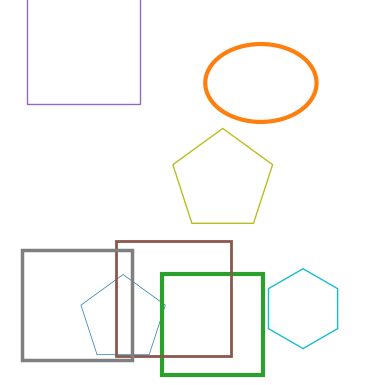[{"shape": "pentagon", "thickness": 0.5, "radius": 0.58, "center": [0.32, 0.172]}, {"shape": "oval", "thickness": 3, "radius": 0.72, "center": [0.678, 0.784]}, {"shape": "square", "thickness": 3, "radius": 0.66, "center": [0.551, 0.158]}, {"shape": "square", "thickness": 1, "radius": 0.73, "center": [0.217, 0.877]}, {"shape": "square", "thickness": 2, "radius": 0.75, "center": [0.451, 0.224]}, {"shape": "square", "thickness": 2.5, "radius": 0.71, "center": [0.199, 0.208]}, {"shape": "pentagon", "thickness": 1, "radius": 0.68, "center": [0.578, 0.53]}, {"shape": "hexagon", "thickness": 1, "radius": 0.52, "center": [0.787, 0.198]}]